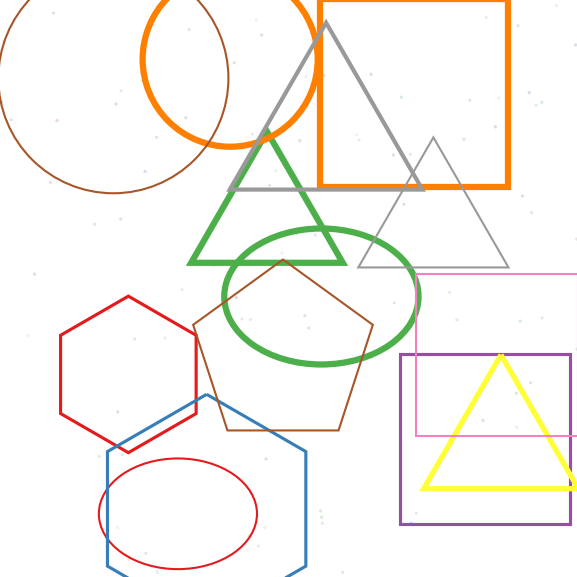[{"shape": "oval", "thickness": 1, "radius": 0.68, "center": [0.308, 0.109]}, {"shape": "hexagon", "thickness": 1.5, "radius": 0.68, "center": [0.222, 0.351]}, {"shape": "hexagon", "thickness": 1.5, "radius": 0.99, "center": [0.358, 0.118]}, {"shape": "oval", "thickness": 3, "radius": 0.84, "center": [0.556, 0.486]}, {"shape": "triangle", "thickness": 3, "radius": 0.76, "center": [0.462, 0.62]}, {"shape": "square", "thickness": 1.5, "radius": 0.73, "center": [0.84, 0.239]}, {"shape": "circle", "thickness": 3, "radius": 0.76, "center": [0.399, 0.897]}, {"shape": "square", "thickness": 3, "radius": 0.81, "center": [0.717, 0.838]}, {"shape": "triangle", "thickness": 2.5, "radius": 0.77, "center": [0.867, 0.23]}, {"shape": "circle", "thickness": 1, "radius": 1.0, "center": [0.196, 0.864]}, {"shape": "pentagon", "thickness": 1, "radius": 0.82, "center": [0.49, 0.386]}, {"shape": "square", "thickness": 1, "radius": 0.7, "center": [0.86, 0.384]}, {"shape": "triangle", "thickness": 2, "radius": 0.96, "center": [0.565, 0.767]}, {"shape": "triangle", "thickness": 1, "radius": 0.75, "center": [0.75, 0.611]}]